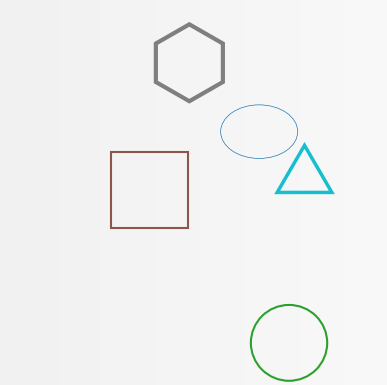[{"shape": "oval", "thickness": 0.5, "radius": 0.5, "center": [0.669, 0.658]}, {"shape": "circle", "thickness": 1.5, "radius": 0.49, "center": [0.746, 0.109]}, {"shape": "square", "thickness": 1.5, "radius": 0.49, "center": [0.386, 0.507]}, {"shape": "hexagon", "thickness": 3, "radius": 0.5, "center": [0.489, 0.837]}, {"shape": "triangle", "thickness": 2.5, "radius": 0.41, "center": [0.786, 0.541]}]